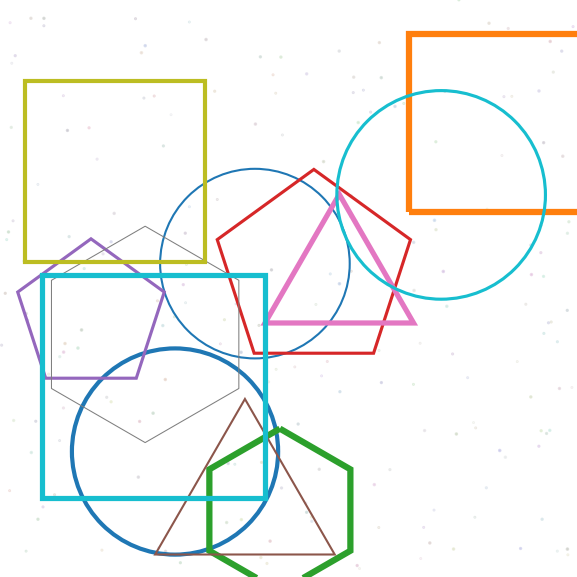[{"shape": "circle", "thickness": 1, "radius": 0.82, "center": [0.441, 0.543]}, {"shape": "circle", "thickness": 2, "radius": 0.89, "center": [0.303, 0.217]}, {"shape": "square", "thickness": 3, "radius": 0.77, "center": [0.863, 0.786]}, {"shape": "hexagon", "thickness": 3, "radius": 0.7, "center": [0.485, 0.116]}, {"shape": "pentagon", "thickness": 1.5, "radius": 0.88, "center": [0.543, 0.53]}, {"shape": "pentagon", "thickness": 1.5, "radius": 0.67, "center": [0.158, 0.452]}, {"shape": "triangle", "thickness": 1, "radius": 0.9, "center": [0.424, 0.129]}, {"shape": "triangle", "thickness": 2.5, "radius": 0.74, "center": [0.588, 0.514]}, {"shape": "hexagon", "thickness": 0.5, "radius": 0.94, "center": [0.251, 0.42]}, {"shape": "square", "thickness": 2, "radius": 0.78, "center": [0.199, 0.703]}, {"shape": "square", "thickness": 2.5, "radius": 0.96, "center": [0.266, 0.33]}, {"shape": "circle", "thickness": 1.5, "radius": 0.9, "center": [0.764, 0.662]}]